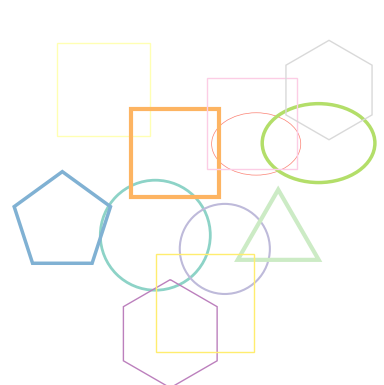[{"shape": "circle", "thickness": 2, "radius": 0.71, "center": [0.403, 0.389]}, {"shape": "square", "thickness": 1, "radius": 0.61, "center": [0.269, 0.767]}, {"shape": "circle", "thickness": 1.5, "radius": 0.59, "center": [0.584, 0.353]}, {"shape": "oval", "thickness": 0.5, "radius": 0.58, "center": [0.665, 0.626]}, {"shape": "pentagon", "thickness": 2.5, "radius": 0.66, "center": [0.162, 0.423]}, {"shape": "square", "thickness": 3, "radius": 0.57, "center": [0.454, 0.603]}, {"shape": "oval", "thickness": 2.5, "radius": 0.73, "center": [0.827, 0.628]}, {"shape": "square", "thickness": 1, "radius": 0.59, "center": [0.654, 0.679]}, {"shape": "hexagon", "thickness": 1, "radius": 0.65, "center": [0.855, 0.766]}, {"shape": "hexagon", "thickness": 1, "radius": 0.7, "center": [0.442, 0.133]}, {"shape": "triangle", "thickness": 3, "radius": 0.61, "center": [0.723, 0.386]}, {"shape": "square", "thickness": 1, "radius": 0.64, "center": [0.532, 0.213]}]